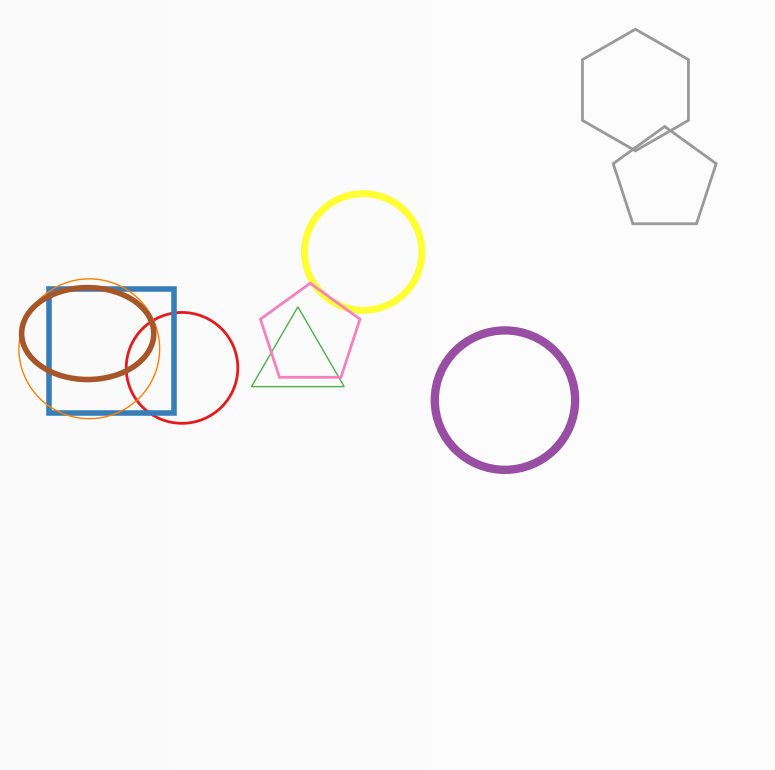[{"shape": "circle", "thickness": 1, "radius": 0.36, "center": [0.235, 0.522]}, {"shape": "square", "thickness": 2, "radius": 0.4, "center": [0.144, 0.544]}, {"shape": "triangle", "thickness": 0.5, "radius": 0.35, "center": [0.384, 0.532]}, {"shape": "circle", "thickness": 3, "radius": 0.45, "center": [0.652, 0.48]}, {"shape": "circle", "thickness": 0.5, "radius": 0.45, "center": [0.115, 0.547]}, {"shape": "circle", "thickness": 2.5, "radius": 0.38, "center": [0.469, 0.673]}, {"shape": "oval", "thickness": 2, "radius": 0.43, "center": [0.113, 0.567]}, {"shape": "pentagon", "thickness": 1, "radius": 0.34, "center": [0.4, 0.565]}, {"shape": "pentagon", "thickness": 1, "radius": 0.35, "center": [0.858, 0.766]}, {"shape": "hexagon", "thickness": 1, "radius": 0.39, "center": [0.82, 0.883]}]